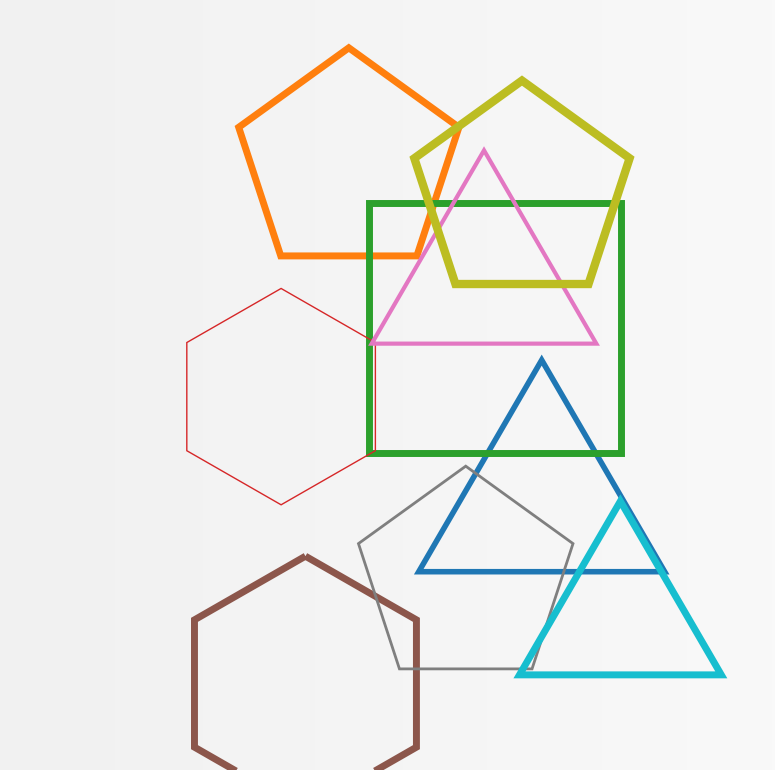[{"shape": "triangle", "thickness": 2, "radius": 0.92, "center": [0.699, 0.349]}, {"shape": "pentagon", "thickness": 2.5, "radius": 0.75, "center": [0.45, 0.789]}, {"shape": "square", "thickness": 2.5, "radius": 0.81, "center": [0.639, 0.574]}, {"shape": "hexagon", "thickness": 0.5, "radius": 0.7, "center": [0.363, 0.485]}, {"shape": "hexagon", "thickness": 2.5, "radius": 0.83, "center": [0.394, 0.112]}, {"shape": "triangle", "thickness": 1.5, "radius": 0.84, "center": [0.625, 0.637]}, {"shape": "pentagon", "thickness": 1, "radius": 0.73, "center": [0.601, 0.249]}, {"shape": "pentagon", "thickness": 3, "radius": 0.73, "center": [0.674, 0.749]}, {"shape": "triangle", "thickness": 2.5, "radius": 0.75, "center": [0.8, 0.199]}]